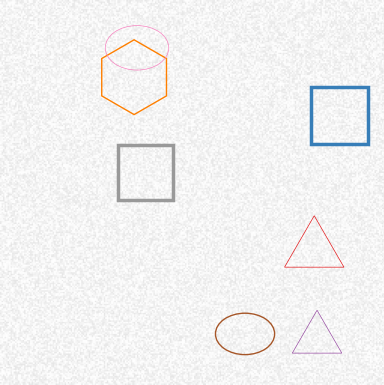[{"shape": "triangle", "thickness": 0.5, "radius": 0.45, "center": [0.816, 0.351]}, {"shape": "square", "thickness": 2.5, "radius": 0.37, "center": [0.882, 0.7]}, {"shape": "triangle", "thickness": 0.5, "radius": 0.37, "center": [0.824, 0.12]}, {"shape": "hexagon", "thickness": 1, "radius": 0.49, "center": [0.348, 0.799]}, {"shape": "oval", "thickness": 1, "radius": 0.38, "center": [0.636, 0.133]}, {"shape": "oval", "thickness": 0.5, "radius": 0.41, "center": [0.356, 0.876]}, {"shape": "square", "thickness": 2.5, "radius": 0.36, "center": [0.379, 0.552]}]